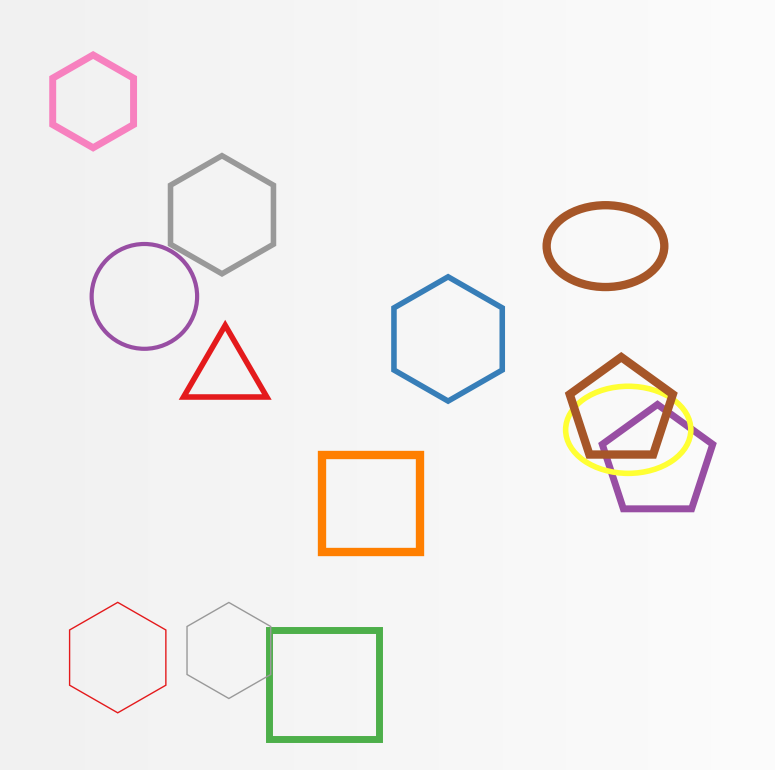[{"shape": "hexagon", "thickness": 0.5, "radius": 0.36, "center": [0.152, 0.146]}, {"shape": "triangle", "thickness": 2, "radius": 0.31, "center": [0.291, 0.515]}, {"shape": "hexagon", "thickness": 2, "radius": 0.4, "center": [0.578, 0.56]}, {"shape": "square", "thickness": 2.5, "radius": 0.35, "center": [0.418, 0.111]}, {"shape": "pentagon", "thickness": 2.5, "radius": 0.37, "center": [0.848, 0.4]}, {"shape": "circle", "thickness": 1.5, "radius": 0.34, "center": [0.186, 0.615]}, {"shape": "square", "thickness": 3, "radius": 0.31, "center": [0.479, 0.346]}, {"shape": "oval", "thickness": 2, "radius": 0.4, "center": [0.811, 0.442]}, {"shape": "pentagon", "thickness": 3, "radius": 0.35, "center": [0.802, 0.466]}, {"shape": "oval", "thickness": 3, "radius": 0.38, "center": [0.781, 0.68]}, {"shape": "hexagon", "thickness": 2.5, "radius": 0.3, "center": [0.12, 0.868]}, {"shape": "hexagon", "thickness": 0.5, "radius": 0.31, "center": [0.295, 0.155]}, {"shape": "hexagon", "thickness": 2, "radius": 0.38, "center": [0.286, 0.721]}]